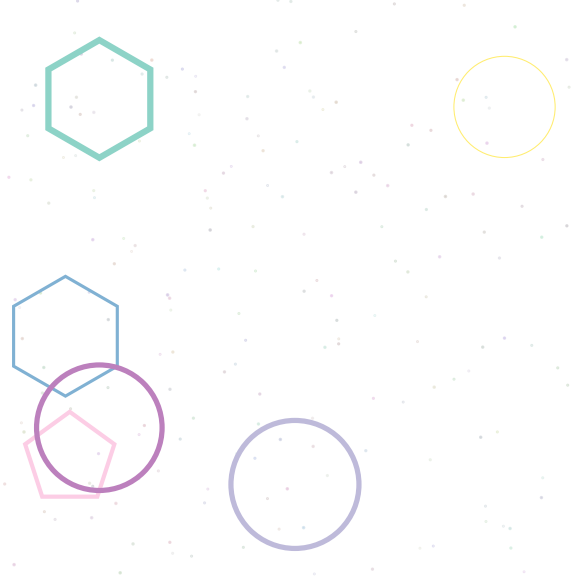[{"shape": "hexagon", "thickness": 3, "radius": 0.51, "center": [0.172, 0.828]}, {"shape": "circle", "thickness": 2.5, "radius": 0.55, "center": [0.511, 0.16]}, {"shape": "hexagon", "thickness": 1.5, "radius": 0.52, "center": [0.113, 0.417]}, {"shape": "pentagon", "thickness": 2, "radius": 0.41, "center": [0.121, 0.205]}, {"shape": "circle", "thickness": 2.5, "radius": 0.54, "center": [0.172, 0.259]}, {"shape": "circle", "thickness": 0.5, "radius": 0.44, "center": [0.874, 0.814]}]